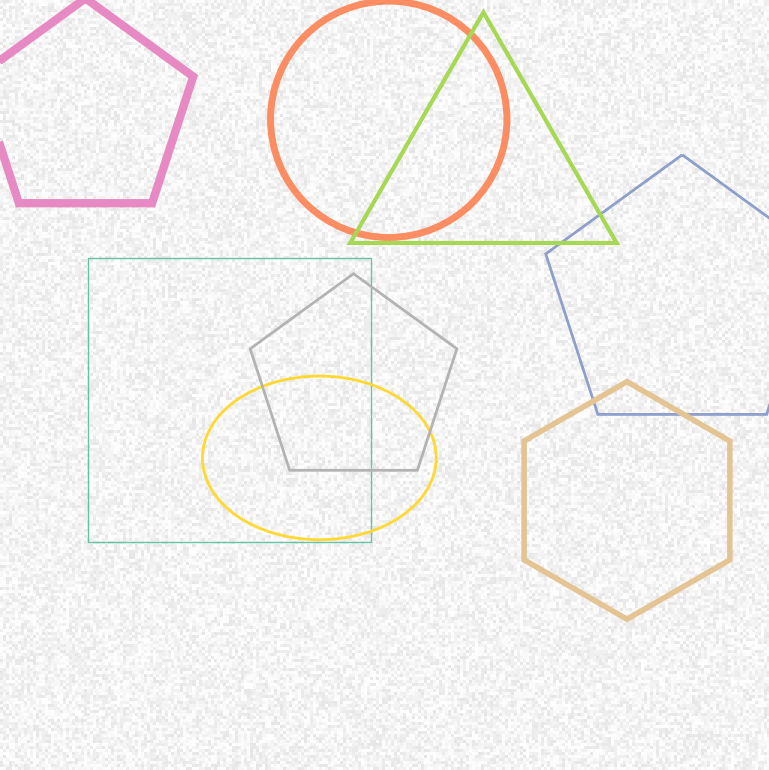[{"shape": "square", "thickness": 0.5, "radius": 0.92, "center": [0.298, 0.481]}, {"shape": "circle", "thickness": 2.5, "radius": 0.77, "center": [0.505, 0.845]}, {"shape": "pentagon", "thickness": 1, "radius": 0.93, "center": [0.886, 0.613]}, {"shape": "pentagon", "thickness": 3, "radius": 0.74, "center": [0.111, 0.855]}, {"shape": "triangle", "thickness": 1.5, "radius": 1.0, "center": [0.628, 0.784]}, {"shape": "oval", "thickness": 1, "radius": 0.76, "center": [0.415, 0.405]}, {"shape": "hexagon", "thickness": 2, "radius": 0.77, "center": [0.814, 0.35]}, {"shape": "pentagon", "thickness": 1, "radius": 0.71, "center": [0.459, 0.503]}]